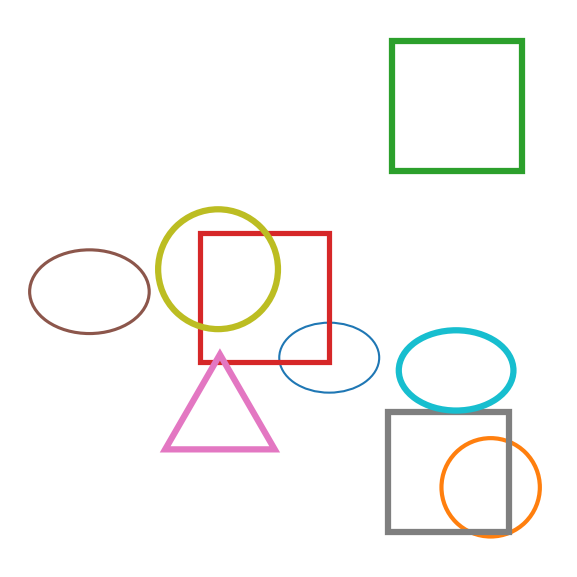[{"shape": "oval", "thickness": 1, "radius": 0.43, "center": [0.57, 0.38]}, {"shape": "circle", "thickness": 2, "radius": 0.43, "center": [0.85, 0.155]}, {"shape": "square", "thickness": 3, "radius": 0.56, "center": [0.791, 0.816]}, {"shape": "square", "thickness": 2.5, "radius": 0.56, "center": [0.458, 0.484]}, {"shape": "oval", "thickness": 1.5, "radius": 0.52, "center": [0.155, 0.494]}, {"shape": "triangle", "thickness": 3, "radius": 0.55, "center": [0.381, 0.276]}, {"shape": "square", "thickness": 3, "radius": 0.52, "center": [0.776, 0.182]}, {"shape": "circle", "thickness": 3, "radius": 0.52, "center": [0.378, 0.533]}, {"shape": "oval", "thickness": 3, "radius": 0.5, "center": [0.79, 0.358]}]